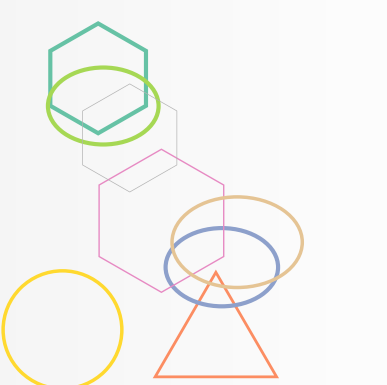[{"shape": "hexagon", "thickness": 3, "radius": 0.71, "center": [0.253, 0.797]}, {"shape": "triangle", "thickness": 2, "radius": 0.9, "center": [0.557, 0.112]}, {"shape": "oval", "thickness": 3, "radius": 0.73, "center": [0.572, 0.306]}, {"shape": "hexagon", "thickness": 1, "radius": 0.93, "center": [0.417, 0.427]}, {"shape": "oval", "thickness": 3, "radius": 0.71, "center": [0.266, 0.725]}, {"shape": "circle", "thickness": 2.5, "radius": 0.77, "center": [0.161, 0.143]}, {"shape": "oval", "thickness": 2.5, "radius": 0.84, "center": [0.612, 0.371]}, {"shape": "hexagon", "thickness": 0.5, "radius": 0.7, "center": [0.335, 0.642]}]